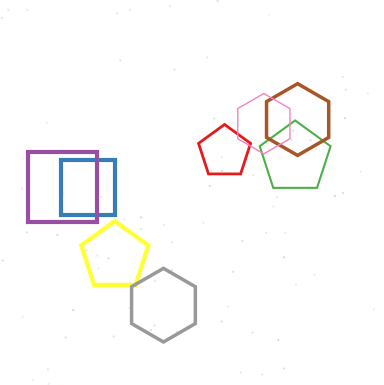[{"shape": "pentagon", "thickness": 2, "radius": 0.36, "center": [0.583, 0.606]}, {"shape": "square", "thickness": 3, "radius": 0.35, "center": [0.228, 0.513]}, {"shape": "pentagon", "thickness": 1.5, "radius": 0.48, "center": [0.767, 0.59]}, {"shape": "square", "thickness": 3, "radius": 0.45, "center": [0.163, 0.515]}, {"shape": "pentagon", "thickness": 3, "radius": 0.46, "center": [0.298, 0.334]}, {"shape": "hexagon", "thickness": 2.5, "radius": 0.47, "center": [0.773, 0.689]}, {"shape": "hexagon", "thickness": 1, "radius": 0.39, "center": [0.685, 0.679]}, {"shape": "hexagon", "thickness": 2.5, "radius": 0.48, "center": [0.425, 0.207]}]